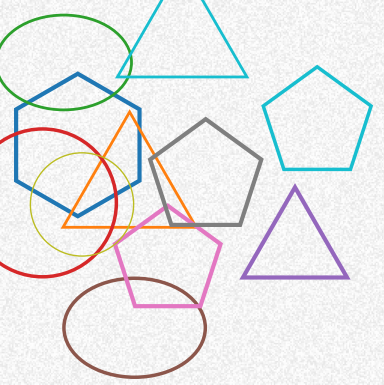[{"shape": "hexagon", "thickness": 3, "radius": 0.93, "center": [0.202, 0.623]}, {"shape": "triangle", "thickness": 2, "radius": 1.0, "center": [0.337, 0.509]}, {"shape": "oval", "thickness": 2, "radius": 0.88, "center": [0.166, 0.838]}, {"shape": "circle", "thickness": 2.5, "radius": 0.96, "center": [0.11, 0.473]}, {"shape": "triangle", "thickness": 3, "radius": 0.78, "center": [0.766, 0.357]}, {"shape": "oval", "thickness": 2.5, "radius": 0.92, "center": [0.35, 0.149]}, {"shape": "pentagon", "thickness": 3, "radius": 0.72, "center": [0.436, 0.321]}, {"shape": "pentagon", "thickness": 3, "radius": 0.76, "center": [0.534, 0.539]}, {"shape": "circle", "thickness": 1, "radius": 0.67, "center": [0.213, 0.469]}, {"shape": "pentagon", "thickness": 2.5, "radius": 0.74, "center": [0.824, 0.679]}, {"shape": "triangle", "thickness": 2, "radius": 0.97, "center": [0.473, 0.897]}]